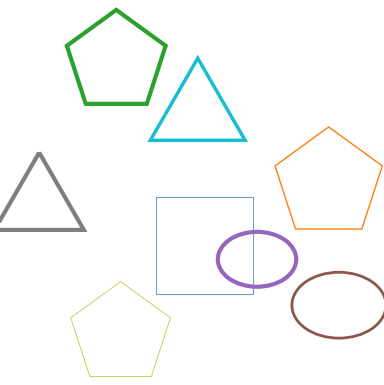[{"shape": "square", "thickness": 0.5, "radius": 0.63, "center": [0.531, 0.363]}, {"shape": "pentagon", "thickness": 1, "radius": 0.73, "center": [0.854, 0.524]}, {"shape": "pentagon", "thickness": 3, "radius": 0.67, "center": [0.302, 0.839]}, {"shape": "oval", "thickness": 3, "radius": 0.51, "center": [0.668, 0.327]}, {"shape": "oval", "thickness": 2, "radius": 0.61, "center": [0.88, 0.207]}, {"shape": "triangle", "thickness": 3, "radius": 0.67, "center": [0.102, 0.47]}, {"shape": "pentagon", "thickness": 0.5, "radius": 0.68, "center": [0.313, 0.132]}, {"shape": "triangle", "thickness": 2.5, "radius": 0.71, "center": [0.514, 0.707]}]